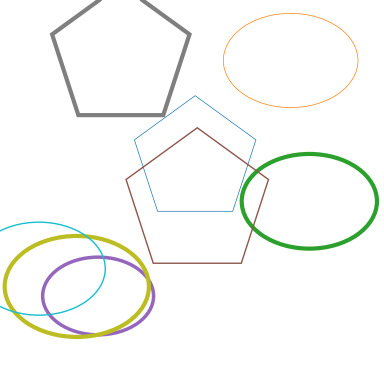[{"shape": "pentagon", "thickness": 0.5, "radius": 0.83, "center": [0.507, 0.585]}, {"shape": "oval", "thickness": 0.5, "radius": 0.87, "center": [0.755, 0.843]}, {"shape": "oval", "thickness": 3, "radius": 0.88, "center": [0.803, 0.477]}, {"shape": "oval", "thickness": 2.5, "radius": 0.72, "center": [0.255, 0.231]}, {"shape": "pentagon", "thickness": 1, "radius": 0.97, "center": [0.512, 0.474]}, {"shape": "pentagon", "thickness": 3, "radius": 0.94, "center": [0.314, 0.853]}, {"shape": "oval", "thickness": 3, "radius": 0.94, "center": [0.199, 0.256]}, {"shape": "oval", "thickness": 1, "radius": 0.86, "center": [0.101, 0.302]}]